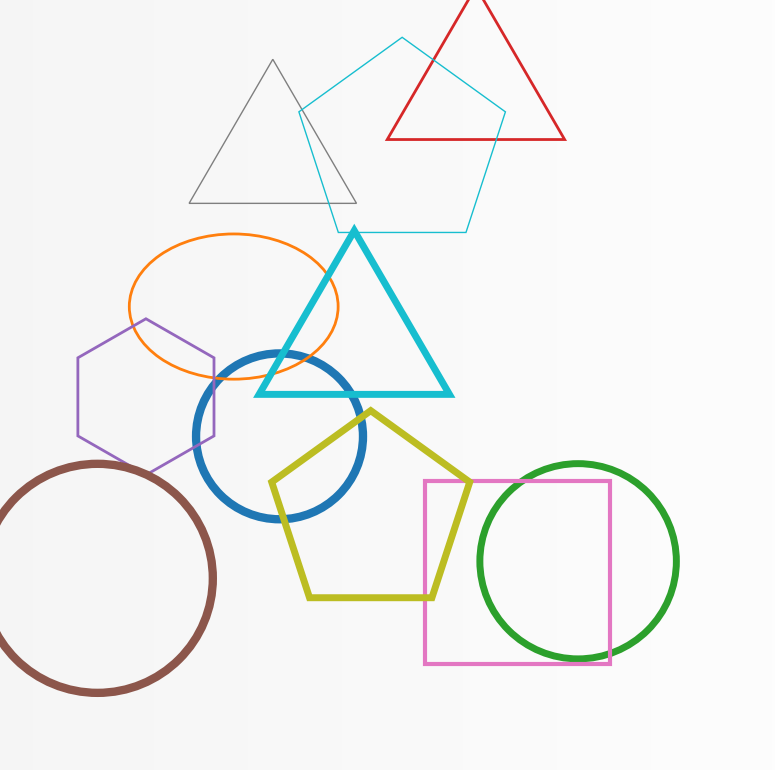[{"shape": "circle", "thickness": 3, "radius": 0.54, "center": [0.361, 0.433]}, {"shape": "oval", "thickness": 1, "radius": 0.67, "center": [0.302, 0.602]}, {"shape": "circle", "thickness": 2.5, "radius": 0.63, "center": [0.746, 0.271]}, {"shape": "triangle", "thickness": 1, "radius": 0.66, "center": [0.614, 0.885]}, {"shape": "hexagon", "thickness": 1, "radius": 0.51, "center": [0.188, 0.485]}, {"shape": "circle", "thickness": 3, "radius": 0.74, "center": [0.126, 0.249]}, {"shape": "square", "thickness": 1.5, "radius": 0.6, "center": [0.668, 0.256]}, {"shape": "triangle", "thickness": 0.5, "radius": 0.62, "center": [0.352, 0.798]}, {"shape": "pentagon", "thickness": 2.5, "radius": 0.67, "center": [0.478, 0.332]}, {"shape": "pentagon", "thickness": 0.5, "radius": 0.7, "center": [0.519, 0.811]}, {"shape": "triangle", "thickness": 2.5, "radius": 0.71, "center": [0.457, 0.559]}]